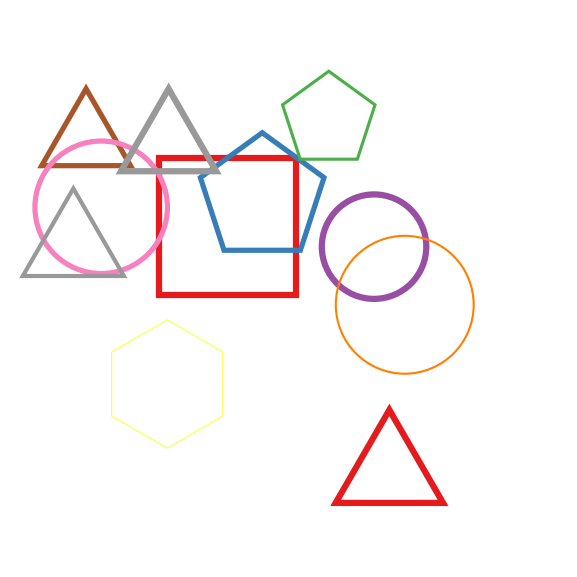[{"shape": "square", "thickness": 3, "radius": 0.59, "center": [0.394, 0.607]}, {"shape": "triangle", "thickness": 3, "radius": 0.54, "center": [0.674, 0.182]}, {"shape": "pentagon", "thickness": 2.5, "radius": 0.56, "center": [0.454, 0.657]}, {"shape": "pentagon", "thickness": 1.5, "radius": 0.42, "center": [0.569, 0.792]}, {"shape": "circle", "thickness": 3, "radius": 0.45, "center": [0.648, 0.572]}, {"shape": "circle", "thickness": 1, "radius": 0.6, "center": [0.701, 0.471]}, {"shape": "hexagon", "thickness": 0.5, "radius": 0.56, "center": [0.29, 0.334]}, {"shape": "triangle", "thickness": 2.5, "radius": 0.44, "center": [0.149, 0.757]}, {"shape": "circle", "thickness": 2.5, "radius": 0.57, "center": [0.175, 0.64]}, {"shape": "triangle", "thickness": 2, "radius": 0.51, "center": [0.127, 0.572]}, {"shape": "triangle", "thickness": 3, "radius": 0.48, "center": [0.292, 0.75]}]